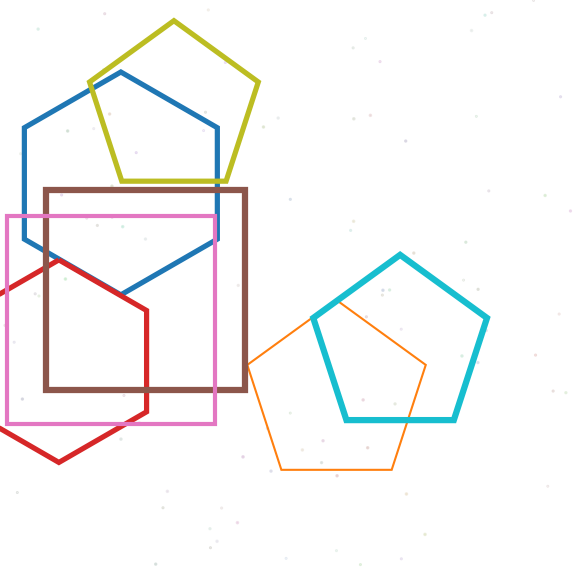[{"shape": "hexagon", "thickness": 2.5, "radius": 0.96, "center": [0.209, 0.681]}, {"shape": "pentagon", "thickness": 1, "radius": 0.81, "center": [0.583, 0.317]}, {"shape": "hexagon", "thickness": 2.5, "radius": 0.88, "center": [0.102, 0.374]}, {"shape": "square", "thickness": 3, "radius": 0.86, "center": [0.252, 0.497]}, {"shape": "square", "thickness": 2, "radius": 0.9, "center": [0.193, 0.445]}, {"shape": "pentagon", "thickness": 2.5, "radius": 0.77, "center": [0.301, 0.81]}, {"shape": "pentagon", "thickness": 3, "radius": 0.79, "center": [0.693, 0.4]}]